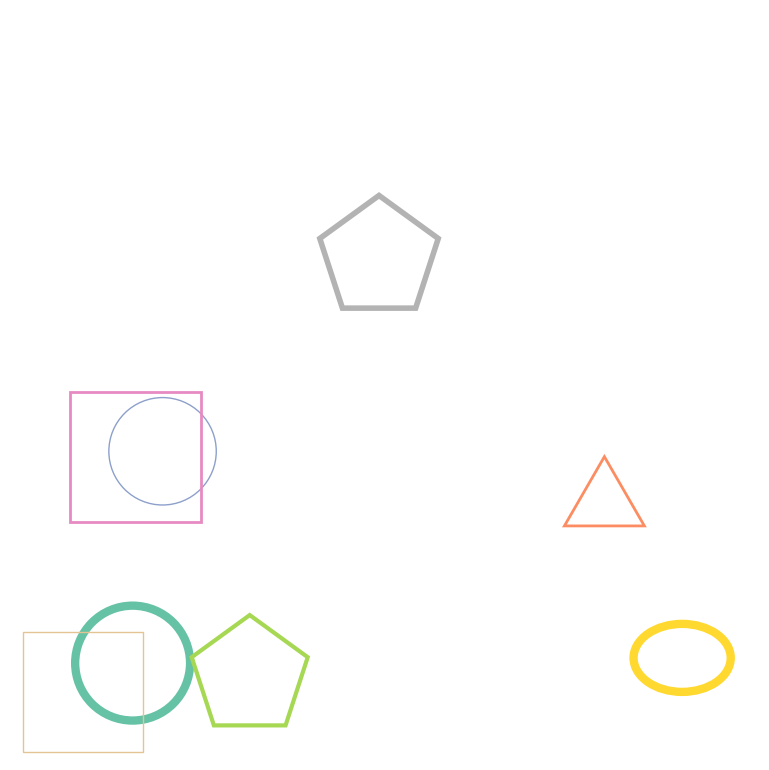[{"shape": "circle", "thickness": 3, "radius": 0.37, "center": [0.172, 0.139]}, {"shape": "triangle", "thickness": 1, "radius": 0.3, "center": [0.785, 0.347]}, {"shape": "circle", "thickness": 0.5, "radius": 0.35, "center": [0.211, 0.414]}, {"shape": "square", "thickness": 1, "radius": 0.42, "center": [0.176, 0.407]}, {"shape": "pentagon", "thickness": 1.5, "radius": 0.4, "center": [0.324, 0.122]}, {"shape": "oval", "thickness": 3, "radius": 0.32, "center": [0.886, 0.146]}, {"shape": "square", "thickness": 0.5, "radius": 0.39, "center": [0.108, 0.101]}, {"shape": "pentagon", "thickness": 2, "radius": 0.4, "center": [0.492, 0.665]}]